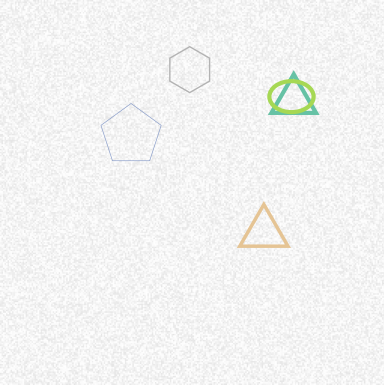[{"shape": "triangle", "thickness": 3, "radius": 0.33, "center": [0.763, 0.74]}, {"shape": "pentagon", "thickness": 0.5, "radius": 0.41, "center": [0.34, 0.649]}, {"shape": "oval", "thickness": 3, "radius": 0.29, "center": [0.757, 0.749]}, {"shape": "triangle", "thickness": 2.5, "radius": 0.36, "center": [0.685, 0.397]}, {"shape": "hexagon", "thickness": 1, "radius": 0.3, "center": [0.493, 0.819]}]